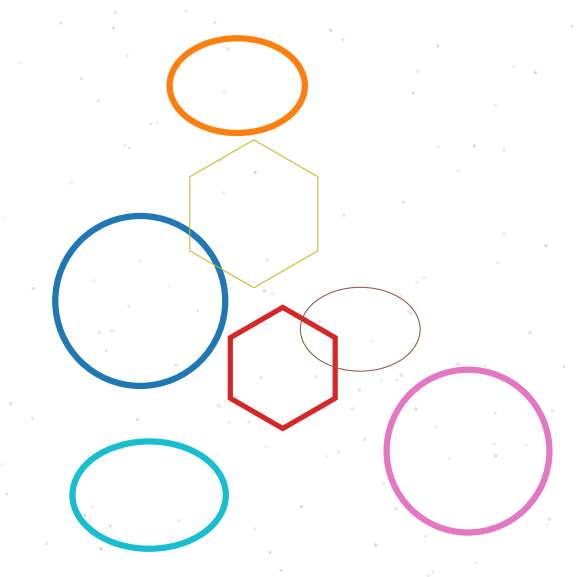[{"shape": "circle", "thickness": 3, "radius": 0.74, "center": [0.243, 0.478]}, {"shape": "oval", "thickness": 3, "radius": 0.59, "center": [0.411, 0.851]}, {"shape": "hexagon", "thickness": 2.5, "radius": 0.52, "center": [0.49, 0.362]}, {"shape": "oval", "thickness": 0.5, "radius": 0.52, "center": [0.624, 0.429]}, {"shape": "circle", "thickness": 3, "radius": 0.7, "center": [0.81, 0.218]}, {"shape": "hexagon", "thickness": 0.5, "radius": 0.64, "center": [0.44, 0.629]}, {"shape": "oval", "thickness": 3, "radius": 0.66, "center": [0.258, 0.142]}]